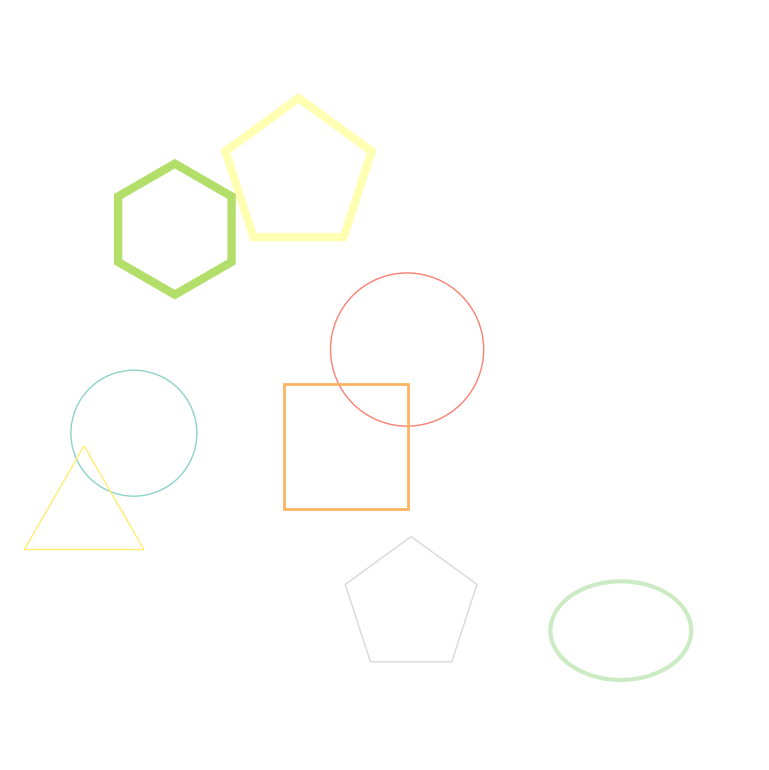[{"shape": "circle", "thickness": 0.5, "radius": 0.41, "center": [0.174, 0.437]}, {"shape": "pentagon", "thickness": 3, "radius": 0.5, "center": [0.388, 0.773]}, {"shape": "circle", "thickness": 0.5, "radius": 0.5, "center": [0.529, 0.546]}, {"shape": "square", "thickness": 1, "radius": 0.4, "center": [0.449, 0.42]}, {"shape": "hexagon", "thickness": 3, "radius": 0.43, "center": [0.227, 0.702]}, {"shape": "pentagon", "thickness": 0.5, "radius": 0.45, "center": [0.534, 0.213]}, {"shape": "oval", "thickness": 1.5, "radius": 0.46, "center": [0.806, 0.181]}, {"shape": "triangle", "thickness": 0.5, "radius": 0.45, "center": [0.109, 0.331]}]